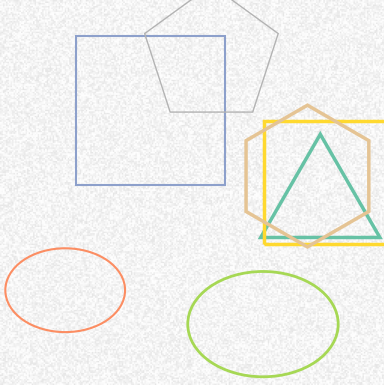[{"shape": "triangle", "thickness": 2.5, "radius": 0.89, "center": [0.832, 0.473]}, {"shape": "oval", "thickness": 1.5, "radius": 0.78, "center": [0.169, 0.246]}, {"shape": "square", "thickness": 1.5, "radius": 0.97, "center": [0.39, 0.713]}, {"shape": "oval", "thickness": 2, "radius": 0.98, "center": [0.683, 0.158]}, {"shape": "square", "thickness": 2.5, "radius": 0.8, "center": [0.846, 0.525]}, {"shape": "hexagon", "thickness": 2.5, "radius": 0.92, "center": [0.799, 0.543]}, {"shape": "pentagon", "thickness": 1, "radius": 0.91, "center": [0.549, 0.856]}]